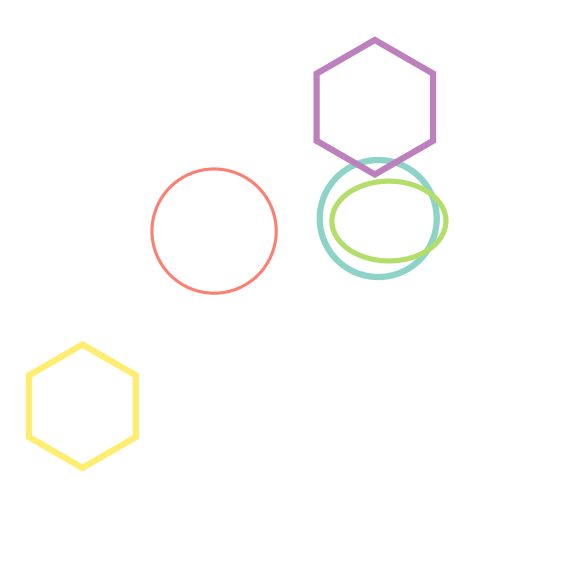[{"shape": "circle", "thickness": 3, "radius": 0.51, "center": [0.655, 0.621]}, {"shape": "circle", "thickness": 1.5, "radius": 0.54, "center": [0.371, 0.599]}, {"shape": "oval", "thickness": 2.5, "radius": 0.49, "center": [0.673, 0.616]}, {"shape": "hexagon", "thickness": 3, "radius": 0.58, "center": [0.649, 0.813]}, {"shape": "hexagon", "thickness": 3, "radius": 0.53, "center": [0.143, 0.296]}]